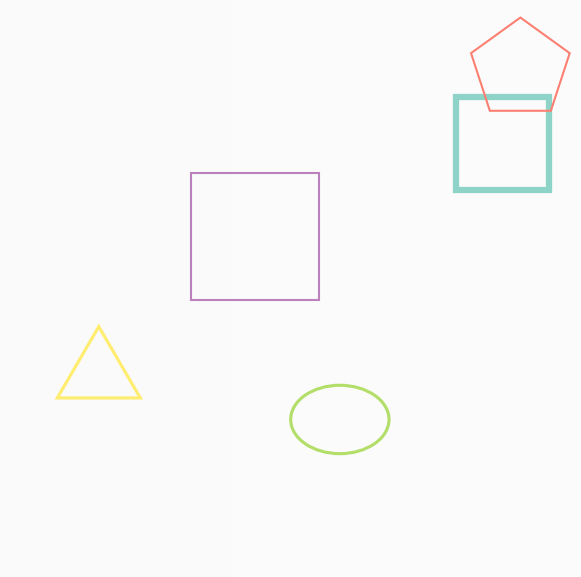[{"shape": "square", "thickness": 3, "radius": 0.4, "center": [0.864, 0.75]}, {"shape": "pentagon", "thickness": 1, "radius": 0.45, "center": [0.895, 0.879]}, {"shape": "oval", "thickness": 1.5, "radius": 0.42, "center": [0.585, 0.273]}, {"shape": "square", "thickness": 1, "radius": 0.55, "center": [0.438, 0.589]}, {"shape": "triangle", "thickness": 1.5, "radius": 0.41, "center": [0.17, 0.351]}]